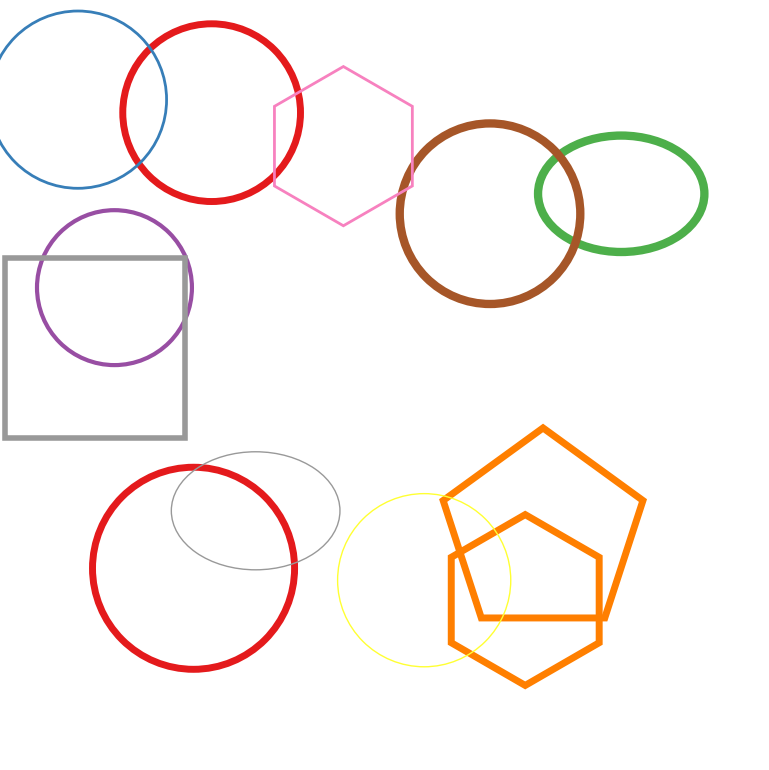[{"shape": "circle", "thickness": 2.5, "radius": 0.66, "center": [0.251, 0.262]}, {"shape": "circle", "thickness": 2.5, "radius": 0.58, "center": [0.275, 0.854]}, {"shape": "circle", "thickness": 1, "radius": 0.58, "center": [0.101, 0.871]}, {"shape": "oval", "thickness": 3, "radius": 0.54, "center": [0.807, 0.748]}, {"shape": "circle", "thickness": 1.5, "radius": 0.5, "center": [0.149, 0.626]}, {"shape": "hexagon", "thickness": 2.5, "radius": 0.55, "center": [0.682, 0.221]}, {"shape": "pentagon", "thickness": 2.5, "radius": 0.68, "center": [0.705, 0.308]}, {"shape": "circle", "thickness": 0.5, "radius": 0.56, "center": [0.551, 0.246]}, {"shape": "circle", "thickness": 3, "radius": 0.59, "center": [0.636, 0.722]}, {"shape": "hexagon", "thickness": 1, "radius": 0.52, "center": [0.446, 0.81]}, {"shape": "oval", "thickness": 0.5, "radius": 0.55, "center": [0.332, 0.337]}, {"shape": "square", "thickness": 2, "radius": 0.58, "center": [0.123, 0.548]}]